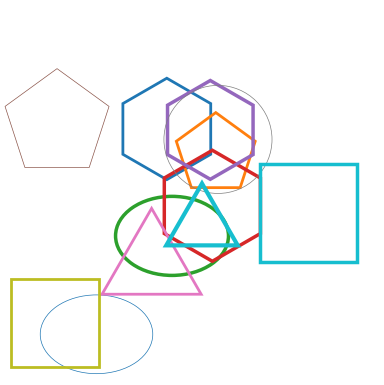[{"shape": "oval", "thickness": 0.5, "radius": 0.73, "center": [0.251, 0.132]}, {"shape": "hexagon", "thickness": 2, "radius": 0.66, "center": [0.433, 0.665]}, {"shape": "pentagon", "thickness": 2, "radius": 0.54, "center": [0.56, 0.6]}, {"shape": "oval", "thickness": 2.5, "radius": 0.73, "center": [0.447, 0.387]}, {"shape": "hexagon", "thickness": 2.5, "radius": 0.72, "center": [0.552, 0.465]}, {"shape": "hexagon", "thickness": 2.5, "radius": 0.64, "center": [0.546, 0.663]}, {"shape": "pentagon", "thickness": 0.5, "radius": 0.71, "center": [0.148, 0.68]}, {"shape": "triangle", "thickness": 2, "radius": 0.74, "center": [0.394, 0.31]}, {"shape": "circle", "thickness": 0.5, "radius": 0.7, "center": [0.566, 0.638]}, {"shape": "square", "thickness": 2, "radius": 0.57, "center": [0.143, 0.16]}, {"shape": "square", "thickness": 2.5, "radius": 0.63, "center": [0.802, 0.447]}, {"shape": "triangle", "thickness": 3, "radius": 0.54, "center": [0.525, 0.416]}]